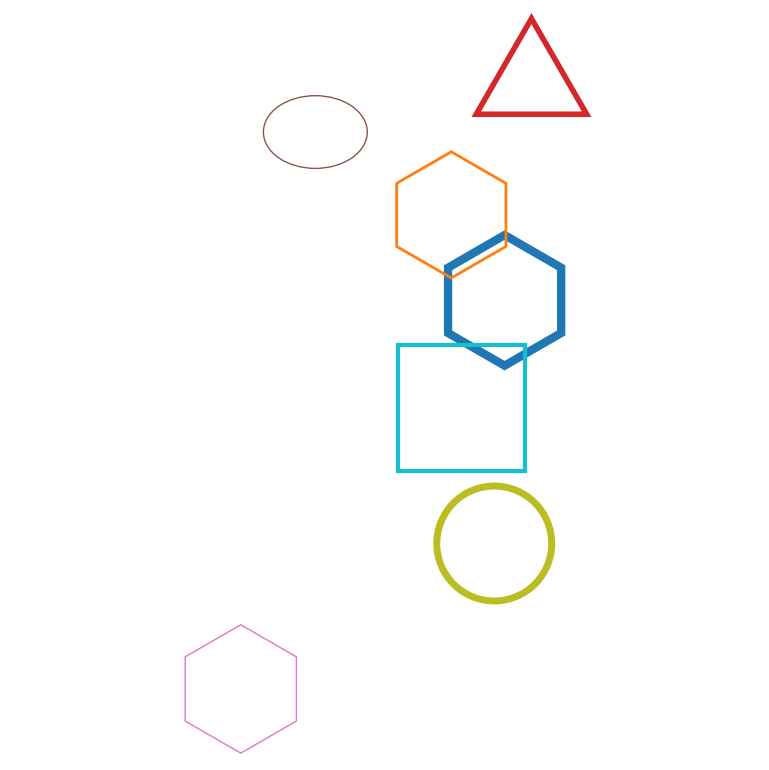[{"shape": "hexagon", "thickness": 3, "radius": 0.42, "center": [0.655, 0.61]}, {"shape": "hexagon", "thickness": 1, "radius": 0.41, "center": [0.586, 0.721]}, {"shape": "triangle", "thickness": 2, "radius": 0.41, "center": [0.69, 0.893]}, {"shape": "oval", "thickness": 0.5, "radius": 0.34, "center": [0.41, 0.829]}, {"shape": "hexagon", "thickness": 0.5, "radius": 0.42, "center": [0.313, 0.105]}, {"shape": "circle", "thickness": 2.5, "radius": 0.37, "center": [0.642, 0.294]}, {"shape": "square", "thickness": 1.5, "radius": 0.41, "center": [0.6, 0.47]}]